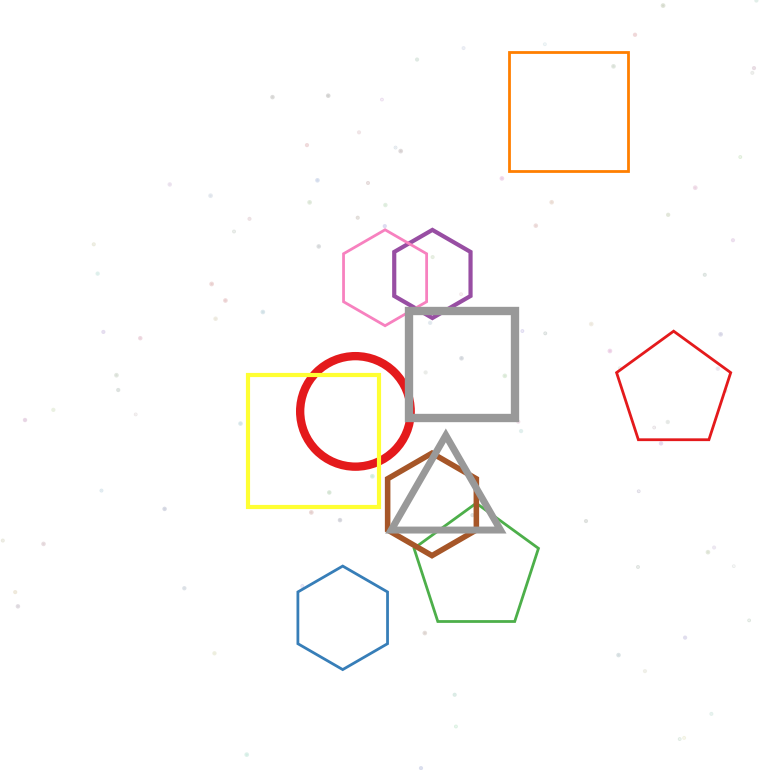[{"shape": "pentagon", "thickness": 1, "radius": 0.39, "center": [0.875, 0.492]}, {"shape": "circle", "thickness": 3, "radius": 0.36, "center": [0.462, 0.466]}, {"shape": "hexagon", "thickness": 1, "radius": 0.34, "center": [0.445, 0.198]}, {"shape": "pentagon", "thickness": 1, "radius": 0.42, "center": [0.619, 0.262]}, {"shape": "hexagon", "thickness": 1.5, "radius": 0.29, "center": [0.562, 0.644]}, {"shape": "square", "thickness": 1, "radius": 0.38, "center": [0.738, 0.855]}, {"shape": "square", "thickness": 1.5, "radius": 0.43, "center": [0.407, 0.427]}, {"shape": "hexagon", "thickness": 2, "radius": 0.33, "center": [0.561, 0.345]}, {"shape": "hexagon", "thickness": 1, "radius": 0.31, "center": [0.5, 0.639]}, {"shape": "triangle", "thickness": 2.5, "radius": 0.41, "center": [0.579, 0.353]}, {"shape": "square", "thickness": 3, "radius": 0.35, "center": [0.6, 0.527]}]